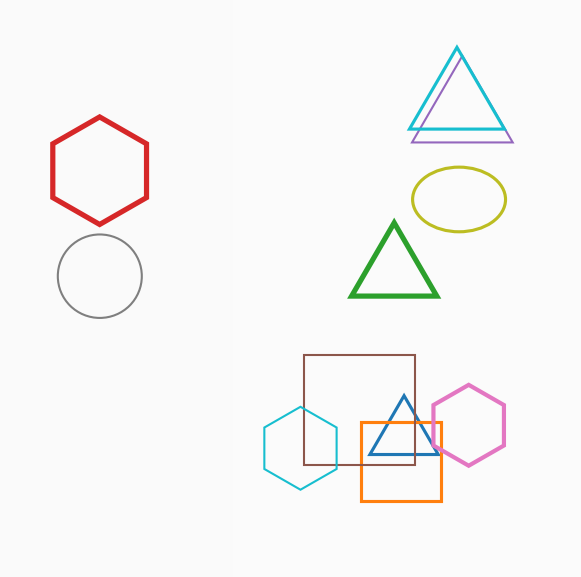[{"shape": "triangle", "thickness": 1.5, "radius": 0.34, "center": [0.695, 0.246]}, {"shape": "square", "thickness": 1.5, "radius": 0.34, "center": [0.69, 0.2]}, {"shape": "triangle", "thickness": 2.5, "radius": 0.42, "center": [0.678, 0.529]}, {"shape": "hexagon", "thickness": 2.5, "radius": 0.47, "center": [0.171, 0.704]}, {"shape": "triangle", "thickness": 1, "radius": 0.5, "center": [0.795, 0.802]}, {"shape": "square", "thickness": 1, "radius": 0.48, "center": [0.619, 0.289]}, {"shape": "hexagon", "thickness": 2, "radius": 0.35, "center": [0.806, 0.263]}, {"shape": "circle", "thickness": 1, "radius": 0.36, "center": [0.172, 0.521]}, {"shape": "oval", "thickness": 1.5, "radius": 0.4, "center": [0.79, 0.654]}, {"shape": "triangle", "thickness": 1.5, "radius": 0.47, "center": [0.786, 0.823]}, {"shape": "hexagon", "thickness": 1, "radius": 0.36, "center": [0.517, 0.223]}]